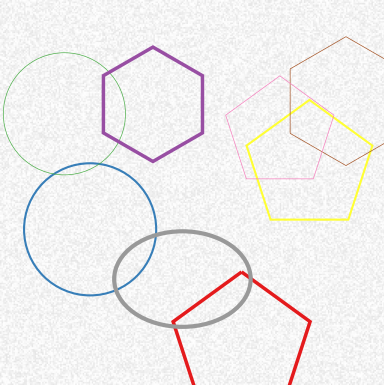[{"shape": "pentagon", "thickness": 2.5, "radius": 0.93, "center": [0.628, 0.107]}, {"shape": "circle", "thickness": 1.5, "radius": 0.86, "center": [0.234, 0.404]}, {"shape": "circle", "thickness": 0.5, "radius": 0.79, "center": [0.167, 0.704]}, {"shape": "hexagon", "thickness": 2.5, "radius": 0.74, "center": [0.397, 0.729]}, {"shape": "pentagon", "thickness": 1.5, "radius": 0.86, "center": [0.804, 0.569]}, {"shape": "hexagon", "thickness": 0.5, "radius": 0.84, "center": [0.899, 0.737]}, {"shape": "pentagon", "thickness": 0.5, "radius": 0.74, "center": [0.727, 0.655]}, {"shape": "oval", "thickness": 3, "radius": 0.89, "center": [0.474, 0.275]}]